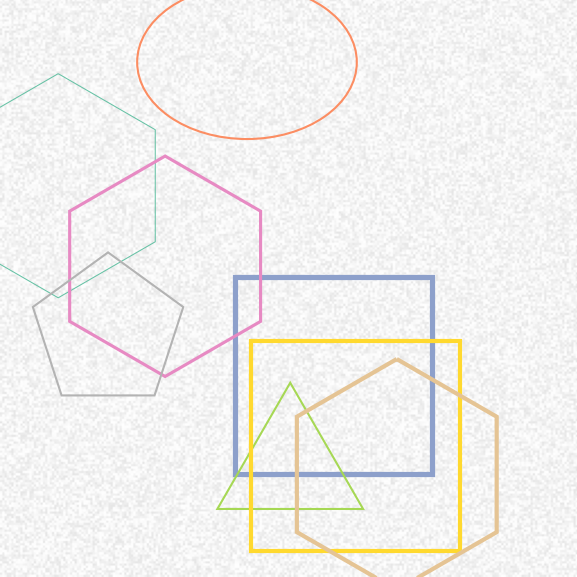[{"shape": "hexagon", "thickness": 0.5, "radius": 0.97, "center": [0.101, 0.678]}, {"shape": "oval", "thickness": 1, "radius": 0.95, "center": [0.428, 0.891]}, {"shape": "square", "thickness": 2.5, "radius": 0.85, "center": [0.577, 0.349]}, {"shape": "hexagon", "thickness": 1.5, "radius": 0.95, "center": [0.286, 0.538]}, {"shape": "triangle", "thickness": 1, "radius": 0.73, "center": [0.503, 0.191]}, {"shape": "square", "thickness": 2, "radius": 0.91, "center": [0.615, 0.227]}, {"shape": "hexagon", "thickness": 2, "radius": 1.0, "center": [0.687, 0.178]}, {"shape": "pentagon", "thickness": 1, "radius": 0.68, "center": [0.187, 0.425]}]